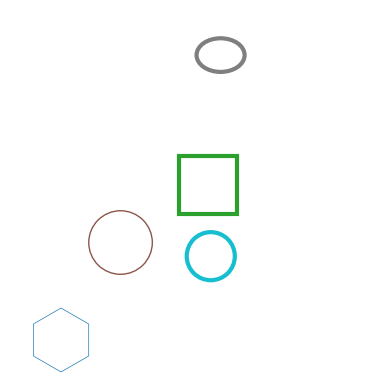[{"shape": "hexagon", "thickness": 0.5, "radius": 0.42, "center": [0.159, 0.117]}, {"shape": "square", "thickness": 3, "radius": 0.38, "center": [0.54, 0.519]}, {"shape": "circle", "thickness": 1, "radius": 0.41, "center": [0.313, 0.37]}, {"shape": "oval", "thickness": 3, "radius": 0.31, "center": [0.573, 0.857]}, {"shape": "circle", "thickness": 3, "radius": 0.31, "center": [0.547, 0.335]}]